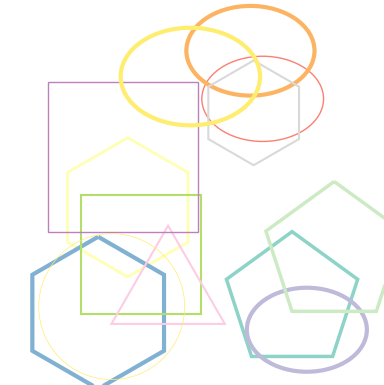[{"shape": "pentagon", "thickness": 2.5, "radius": 0.9, "center": [0.759, 0.219]}, {"shape": "hexagon", "thickness": 2, "radius": 0.9, "center": [0.332, 0.462]}, {"shape": "oval", "thickness": 3, "radius": 0.78, "center": [0.797, 0.144]}, {"shape": "oval", "thickness": 1, "radius": 0.79, "center": [0.682, 0.743]}, {"shape": "hexagon", "thickness": 3, "radius": 0.99, "center": [0.255, 0.188]}, {"shape": "oval", "thickness": 3, "radius": 0.83, "center": [0.65, 0.868]}, {"shape": "square", "thickness": 1.5, "radius": 0.77, "center": [0.366, 0.34]}, {"shape": "triangle", "thickness": 1.5, "radius": 0.85, "center": [0.437, 0.244]}, {"shape": "hexagon", "thickness": 1.5, "radius": 0.68, "center": [0.659, 0.707]}, {"shape": "square", "thickness": 1, "radius": 0.97, "center": [0.32, 0.592]}, {"shape": "pentagon", "thickness": 2.5, "radius": 0.93, "center": [0.868, 0.342]}, {"shape": "circle", "thickness": 0.5, "radius": 0.95, "center": [0.29, 0.204]}, {"shape": "oval", "thickness": 3, "radius": 0.91, "center": [0.494, 0.801]}]